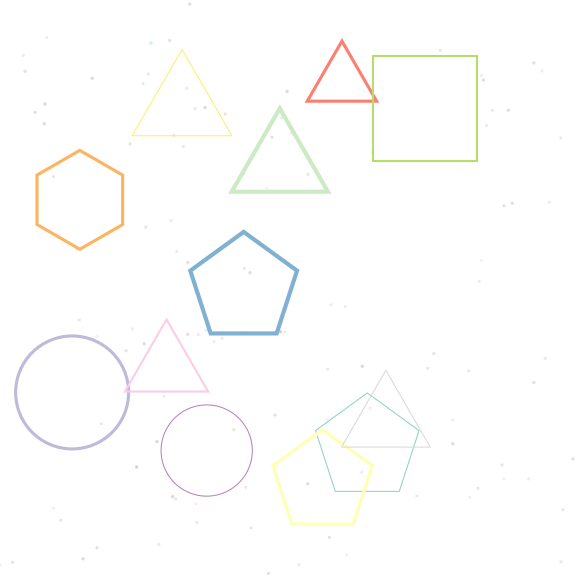[{"shape": "pentagon", "thickness": 0.5, "radius": 0.47, "center": [0.636, 0.224]}, {"shape": "pentagon", "thickness": 1.5, "radius": 0.45, "center": [0.559, 0.165]}, {"shape": "circle", "thickness": 1.5, "radius": 0.49, "center": [0.125, 0.32]}, {"shape": "triangle", "thickness": 1.5, "radius": 0.35, "center": [0.592, 0.859]}, {"shape": "pentagon", "thickness": 2, "radius": 0.49, "center": [0.422, 0.5]}, {"shape": "hexagon", "thickness": 1.5, "radius": 0.43, "center": [0.138, 0.653]}, {"shape": "square", "thickness": 1, "radius": 0.45, "center": [0.736, 0.812]}, {"shape": "triangle", "thickness": 1, "radius": 0.42, "center": [0.288, 0.363]}, {"shape": "triangle", "thickness": 0.5, "radius": 0.44, "center": [0.668, 0.269]}, {"shape": "circle", "thickness": 0.5, "radius": 0.39, "center": [0.358, 0.219]}, {"shape": "triangle", "thickness": 2, "radius": 0.48, "center": [0.485, 0.715]}, {"shape": "triangle", "thickness": 0.5, "radius": 0.5, "center": [0.315, 0.814]}]